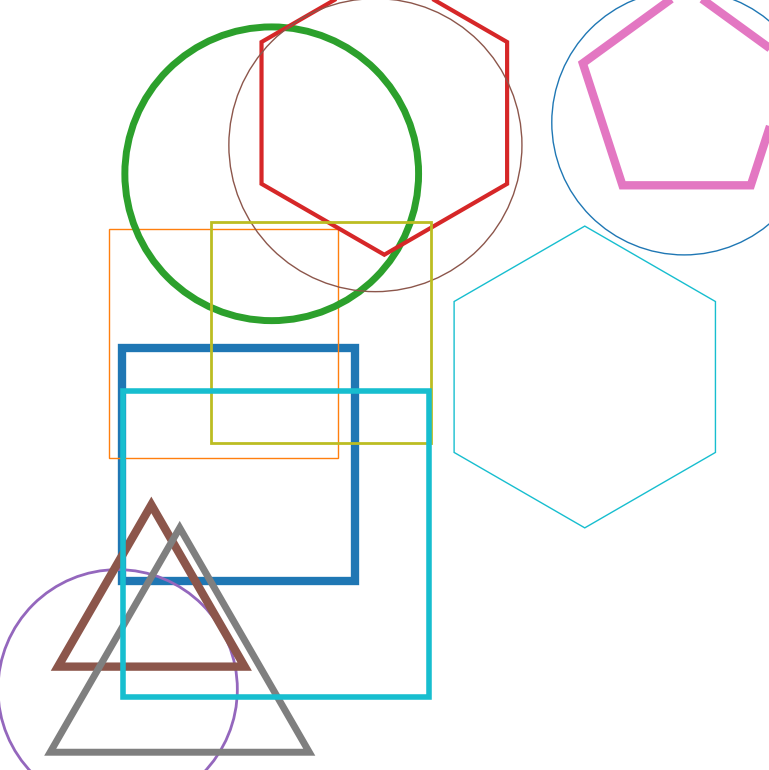[{"shape": "square", "thickness": 3, "radius": 0.76, "center": [0.31, 0.397]}, {"shape": "circle", "thickness": 0.5, "radius": 0.86, "center": [0.889, 0.841]}, {"shape": "square", "thickness": 0.5, "radius": 0.74, "center": [0.29, 0.554]}, {"shape": "circle", "thickness": 2.5, "radius": 0.95, "center": [0.353, 0.774]}, {"shape": "hexagon", "thickness": 1.5, "radius": 0.92, "center": [0.499, 0.853]}, {"shape": "circle", "thickness": 1, "radius": 0.78, "center": [0.153, 0.105]}, {"shape": "circle", "thickness": 0.5, "radius": 0.95, "center": [0.488, 0.812]}, {"shape": "triangle", "thickness": 3, "radius": 0.7, "center": [0.197, 0.204]}, {"shape": "pentagon", "thickness": 3, "radius": 0.71, "center": [0.892, 0.874]}, {"shape": "triangle", "thickness": 2.5, "radius": 0.97, "center": [0.233, 0.12]}, {"shape": "square", "thickness": 1, "radius": 0.72, "center": [0.417, 0.568]}, {"shape": "hexagon", "thickness": 0.5, "radius": 0.98, "center": [0.759, 0.51]}, {"shape": "square", "thickness": 2, "radius": 0.99, "center": [0.358, 0.293]}]